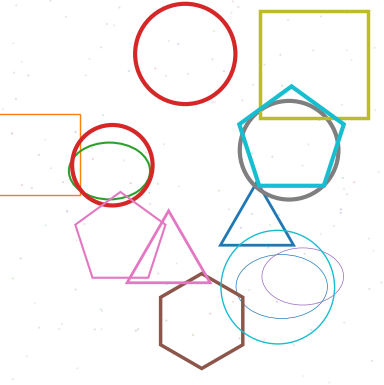[{"shape": "triangle", "thickness": 2, "radius": 0.55, "center": [0.668, 0.418]}, {"shape": "oval", "thickness": 0.5, "radius": 0.59, "center": [0.732, 0.256]}, {"shape": "square", "thickness": 1, "radius": 0.53, "center": [0.102, 0.598]}, {"shape": "oval", "thickness": 1.5, "radius": 0.53, "center": [0.284, 0.556]}, {"shape": "circle", "thickness": 3, "radius": 0.52, "center": [0.292, 0.571]}, {"shape": "circle", "thickness": 3, "radius": 0.65, "center": [0.481, 0.86]}, {"shape": "oval", "thickness": 0.5, "radius": 0.53, "center": [0.786, 0.282]}, {"shape": "hexagon", "thickness": 2.5, "radius": 0.62, "center": [0.524, 0.166]}, {"shape": "pentagon", "thickness": 1.5, "radius": 0.62, "center": [0.313, 0.378]}, {"shape": "triangle", "thickness": 2, "radius": 0.62, "center": [0.438, 0.328]}, {"shape": "circle", "thickness": 3, "radius": 0.64, "center": [0.751, 0.61]}, {"shape": "square", "thickness": 2.5, "radius": 0.7, "center": [0.816, 0.832]}, {"shape": "circle", "thickness": 1, "radius": 0.74, "center": [0.722, 0.254]}, {"shape": "pentagon", "thickness": 3, "radius": 0.71, "center": [0.757, 0.633]}]